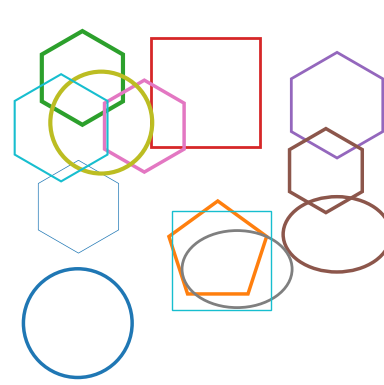[{"shape": "circle", "thickness": 2.5, "radius": 0.71, "center": [0.202, 0.161]}, {"shape": "hexagon", "thickness": 0.5, "radius": 0.6, "center": [0.204, 0.463]}, {"shape": "pentagon", "thickness": 2.5, "radius": 0.67, "center": [0.566, 0.344]}, {"shape": "hexagon", "thickness": 3, "radius": 0.61, "center": [0.214, 0.798]}, {"shape": "square", "thickness": 2, "radius": 0.71, "center": [0.534, 0.761]}, {"shape": "hexagon", "thickness": 2, "radius": 0.69, "center": [0.875, 0.727]}, {"shape": "oval", "thickness": 2.5, "radius": 0.7, "center": [0.875, 0.391]}, {"shape": "hexagon", "thickness": 2.5, "radius": 0.55, "center": [0.847, 0.557]}, {"shape": "hexagon", "thickness": 2.5, "radius": 0.6, "center": [0.375, 0.672]}, {"shape": "oval", "thickness": 2, "radius": 0.71, "center": [0.616, 0.301]}, {"shape": "circle", "thickness": 3, "radius": 0.66, "center": [0.263, 0.682]}, {"shape": "square", "thickness": 1, "radius": 0.65, "center": [0.575, 0.324]}, {"shape": "hexagon", "thickness": 1.5, "radius": 0.7, "center": [0.159, 0.668]}]